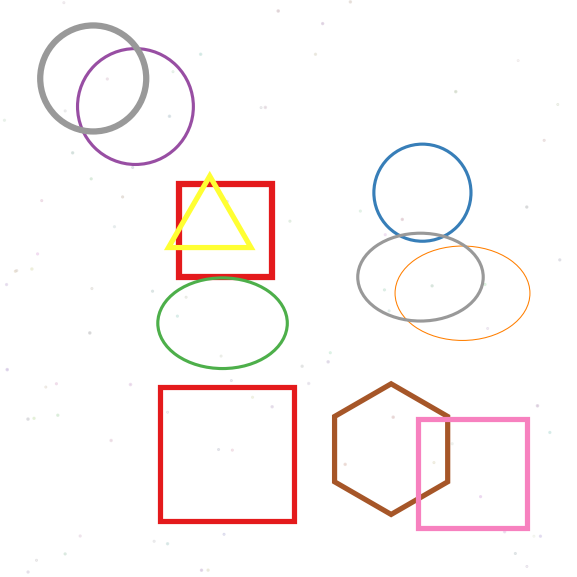[{"shape": "square", "thickness": 2.5, "radius": 0.58, "center": [0.394, 0.214]}, {"shape": "square", "thickness": 3, "radius": 0.4, "center": [0.39, 0.6]}, {"shape": "circle", "thickness": 1.5, "radius": 0.42, "center": [0.731, 0.665]}, {"shape": "oval", "thickness": 1.5, "radius": 0.56, "center": [0.385, 0.439]}, {"shape": "circle", "thickness": 1.5, "radius": 0.5, "center": [0.235, 0.815]}, {"shape": "oval", "thickness": 0.5, "radius": 0.58, "center": [0.801, 0.491]}, {"shape": "triangle", "thickness": 2.5, "radius": 0.41, "center": [0.363, 0.612]}, {"shape": "hexagon", "thickness": 2.5, "radius": 0.57, "center": [0.677, 0.221]}, {"shape": "square", "thickness": 2.5, "radius": 0.47, "center": [0.819, 0.18]}, {"shape": "oval", "thickness": 1.5, "radius": 0.54, "center": [0.728, 0.519]}, {"shape": "circle", "thickness": 3, "radius": 0.46, "center": [0.161, 0.863]}]